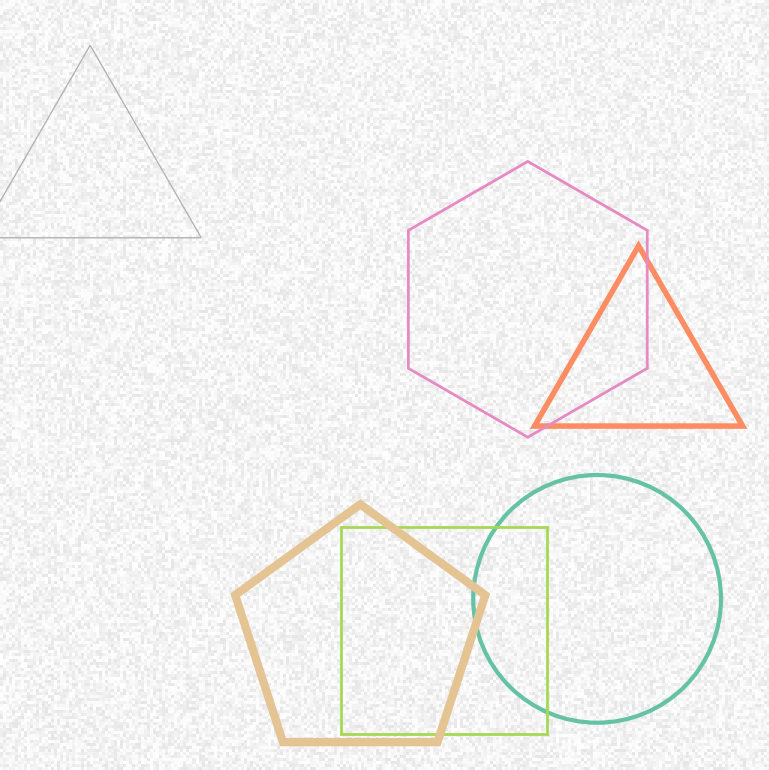[{"shape": "circle", "thickness": 1.5, "radius": 0.8, "center": [0.775, 0.222]}, {"shape": "triangle", "thickness": 2, "radius": 0.78, "center": [0.829, 0.525]}, {"shape": "hexagon", "thickness": 1, "radius": 0.9, "center": [0.685, 0.611]}, {"shape": "square", "thickness": 1, "radius": 0.67, "center": [0.577, 0.181]}, {"shape": "pentagon", "thickness": 3, "radius": 0.85, "center": [0.468, 0.174]}, {"shape": "triangle", "thickness": 0.5, "radius": 0.83, "center": [0.117, 0.775]}]